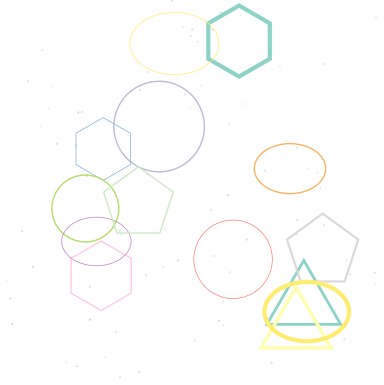[{"shape": "triangle", "thickness": 2, "radius": 0.55, "center": [0.789, 0.213]}, {"shape": "hexagon", "thickness": 3, "radius": 0.46, "center": [0.621, 0.893]}, {"shape": "triangle", "thickness": 2.5, "radius": 0.52, "center": [0.769, 0.149]}, {"shape": "circle", "thickness": 1, "radius": 0.59, "center": [0.413, 0.671]}, {"shape": "circle", "thickness": 0.5, "radius": 0.51, "center": [0.605, 0.327]}, {"shape": "hexagon", "thickness": 0.5, "radius": 0.41, "center": [0.268, 0.613]}, {"shape": "oval", "thickness": 1, "radius": 0.46, "center": [0.753, 0.562]}, {"shape": "circle", "thickness": 1, "radius": 0.43, "center": [0.222, 0.459]}, {"shape": "hexagon", "thickness": 1, "radius": 0.45, "center": [0.263, 0.284]}, {"shape": "pentagon", "thickness": 1.5, "radius": 0.49, "center": [0.838, 0.348]}, {"shape": "oval", "thickness": 0.5, "radius": 0.45, "center": [0.25, 0.373]}, {"shape": "pentagon", "thickness": 1, "radius": 0.47, "center": [0.359, 0.472]}, {"shape": "oval", "thickness": 0.5, "radius": 0.58, "center": [0.453, 0.887]}, {"shape": "oval", "thickness": 3, "radius": 0.55, "center": [0.797, 0.191]}]